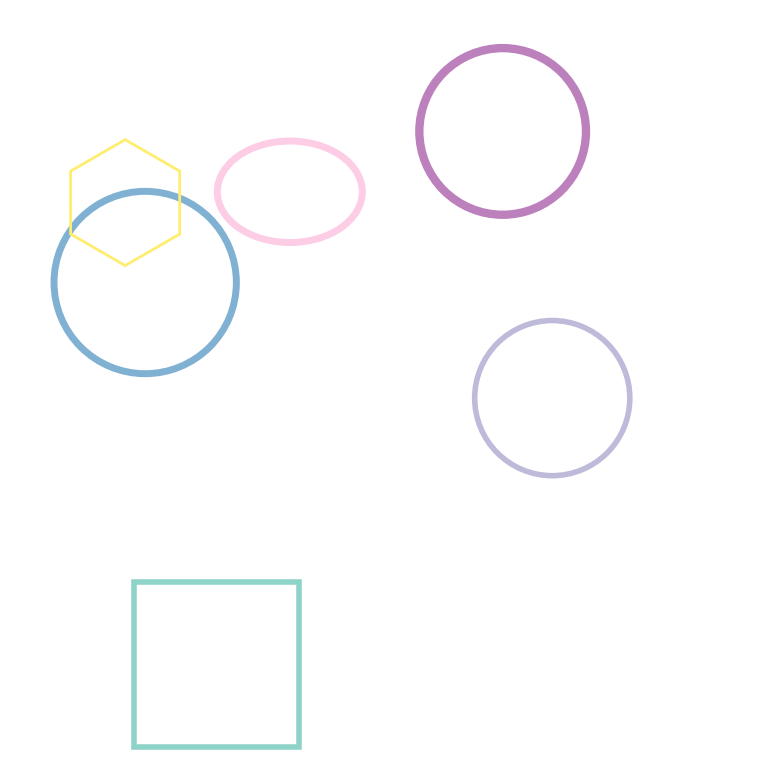[{"shape": "square", "thickness": 2, "radius": 0.53, "center": [0.281, 0.137]}, {"shape": "circle", "thickness": 2, "radius": 0.5, "center": [0.717, 0.483]}, {"shape": "circle", "thickness": 2.5, "radius": 0.59, "center": [0.189, 0.633]}, {"shape": "oval", "thickness": 2.5, "radius": 0.47, "center": [0.376, 0.751]}, {"shape": "circle", "thickness": 3, "radius": 0.54, "center": [0.653, 0.829]}, {"shape": "hexagon", "thickness": 1, "radius": 0.41, "center": [0.163, 0.737]}]